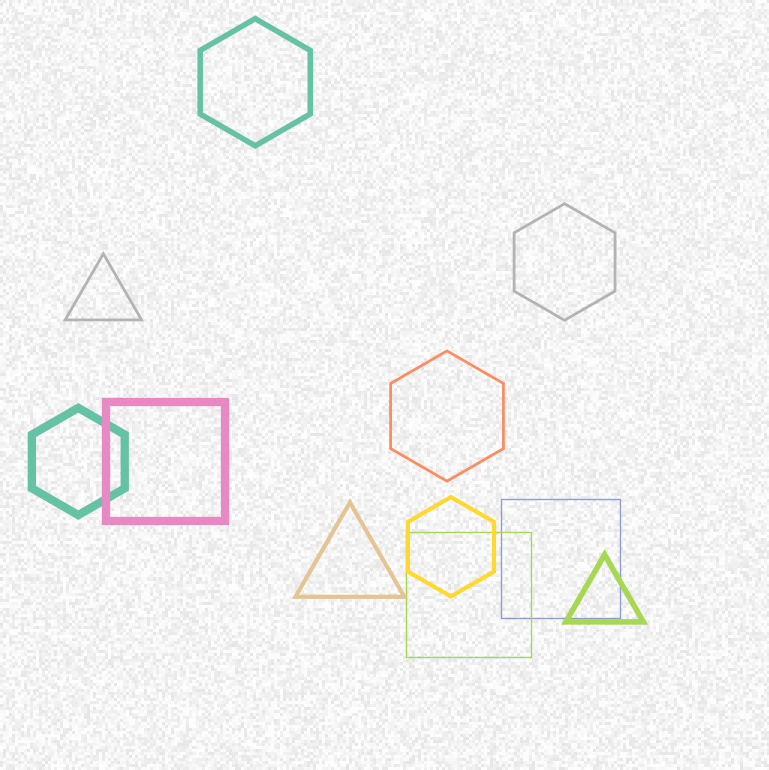[{"shape": "hexagon", "thickness": 2, "radius": 0.41, "center": [0.331, 0.893]}, {"shape": "hexagon", "thickness": 3, "radius": 0.35, "center": [0.102, 0.401]}, {"shape": "hexagon", "thickness": 1, "radius": 0.42, "center": [0.581, 0.46]}, {"shape": "square", "thickness": 0.5, "radius": 0.39, "center": [0.728, 0.275]}, {"shape": "square", "thickness": 3, "radius": 0.39, "center": [0.214, 0.401]}, {"shape": "square", "thickness": 0.5, "radius": 0.41, "center": [0.608, 0.228]}, {"shape": "triangle", "thickness": 2, "radius": 0.29, "center": [0.785, 0.221]}, {"shape": "hexagon", "thickness": 1.5, "radius": 0.32, "center": [0.586, 0.29]}, {"shape": "triangle", "thickness": 1.5, "radius": 0.41, "center": [0.454, 0.266]}, {"shape": "triangle", "thickness": 1, "radius": 0.29, "center": [0.134, 0.613]}, {"shape": "hexagon", "thickness": 1, "radius": 0.38, "center": [0.733, 0.66]}]